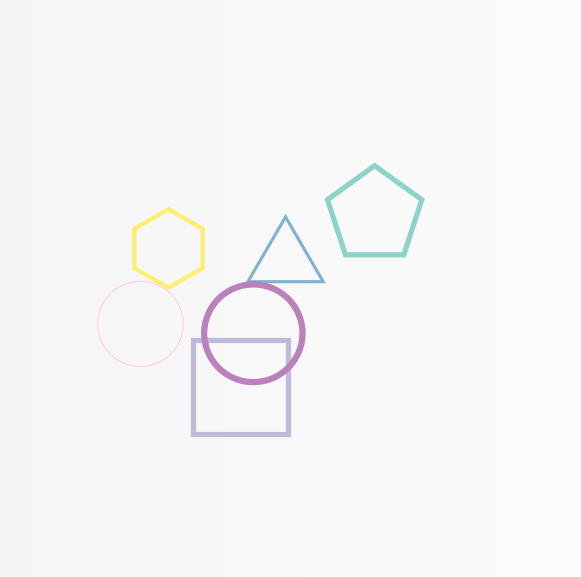[{"shape": "pentagon", "thickness": 2.5, "radius": 0.43, "center": [0.645, 0.627]}, {"shape": "square", "thickness": 2.5, "radius": 0.41, "center": [0.414, 0.328]}, {"shape": "triangle", "thickness": 1.5, "radius": 0.37, "center": [0.491, 0.549]}, {"shape": "circle", "thickness": 0.5, "radius": 0.37, "center": [0.242, 0.438]}, {"shape": "circle", "thickness": 3, "radius": 0.42, "center": [0.436, 0.422]}, {"shape": "hexagon", "thickness": 2, "radius": 0.34, "center": [0.29, 0.569]}]